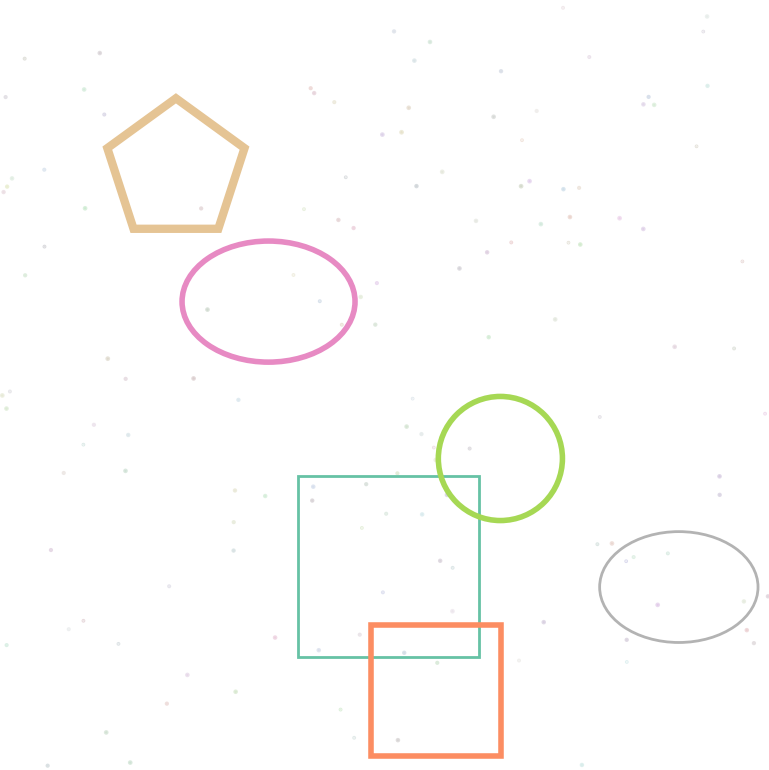[{"shape": "square", "thickness": 1, "radius": 0.59, "center": [0.504, 0.264]}, {"shape": "square", "thickness": 2, "radius": 0.42, "center": [0.566, 0.103]}, {"shape": "oval", "thickness": 2, "radius": 0.56, "center": [0.349, 0.608]}, {"shape": "circle", "thickness": 2, "radius": 0.4, "center": [0.65, 0.405]}, {"shape": "pentagon", "thickness": 3, "radius": 0.47, "center": [0.228, 0.779]}, {"shape": "oval", "thickness": 1, "radius": 0.51, "center": [0.882, 0.238]}]